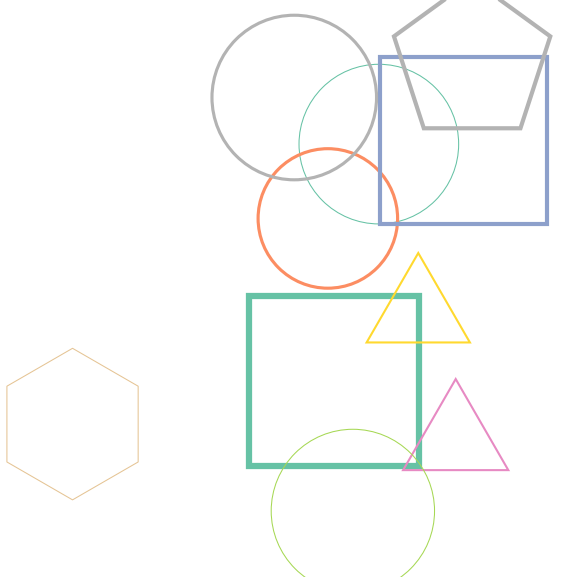[{"shape": "circle", "thickness": 0.5, "radius": 0.69, "center": [0.656, 0.75]}, {"shape": "square", "thickness": 3, "radius": 0.74, "center": [0.578, 0.34]}, {"shape": "circle", "thickness": 1.5, "radius": 0.6, "center": [0.568, 0.621]}, {"shape": "square", "thickness": 2, "radius": 0.72, "center": [0.802, 0.756]}, {"shape": "triangle", "thickness": 1, "radius": 0.53, "center": [0.789, 0.238]}, {"shape": "circle", "thickness": 0.5, "radius": 0.71, "center": [0.611, 0.114]}, {"shape": "triangle", "thickness": 1, "radius": 0.52, "center": [0.724, 0.458]}, {"shape": "hexagon", "thickness": 0.5, "radius": 0.66, "center": [0.126, 0.265]}, {"shape": "circle", "thickness": 1.5, "radius": 0.71, "center": [0.51, 0.83]}, {"shape": "pentagon", "thickness": 2, "radius": 0.71, "center": [0.818, 0.892]}]